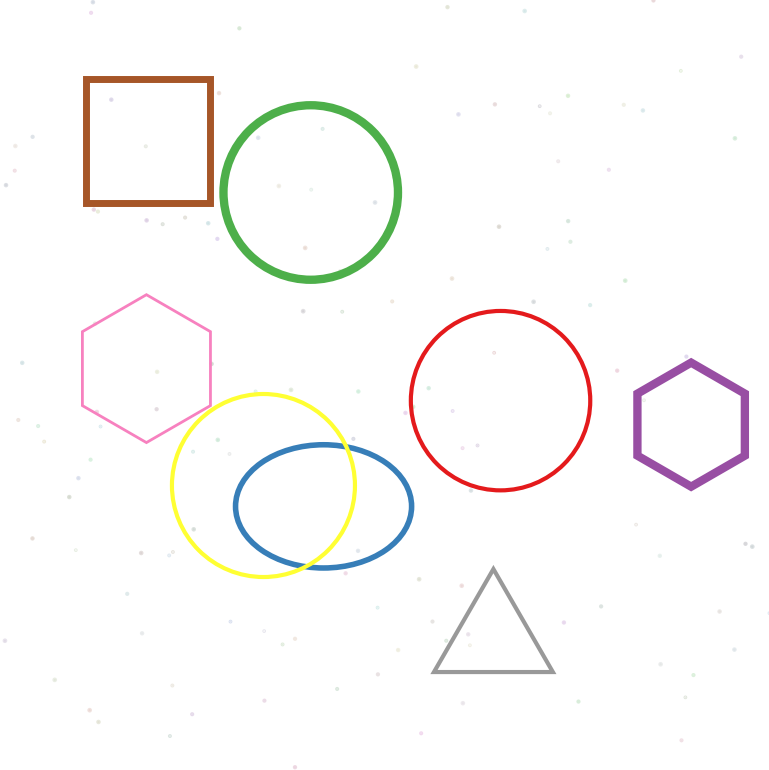[{"shape": "circle", "thickness": 1.5, "radius": 0.58, "center": [0.65, 0.48]}, {"shape": "oval", "thickness": 2, "radius": 0.57, "center": [0.42, 0.342]}, {"shape": "circle", "thickness": 3, "radius": 0.57, "center": [0.404, 0.75]}, {"shape": "hexagon", "thickness": 3, "radius": 0.4, "center": [0.898, 0.449]}, {"shape": "circle", "thickness": 1.5, "radius": 0.59, "center": [0.342, 0.369]}, {"shape": "square", "thickness": 2.5, "radius": 0.4, "center": [0.192, 0.817]}, {"shape": "hexagon", "thickness": 1, "radius": 0.48, "center": [0.19, 0.521]}, {"shape": "triangle", "thickness": 1.5, "radius": 0.45, "center": [0.641, 0.172]}]